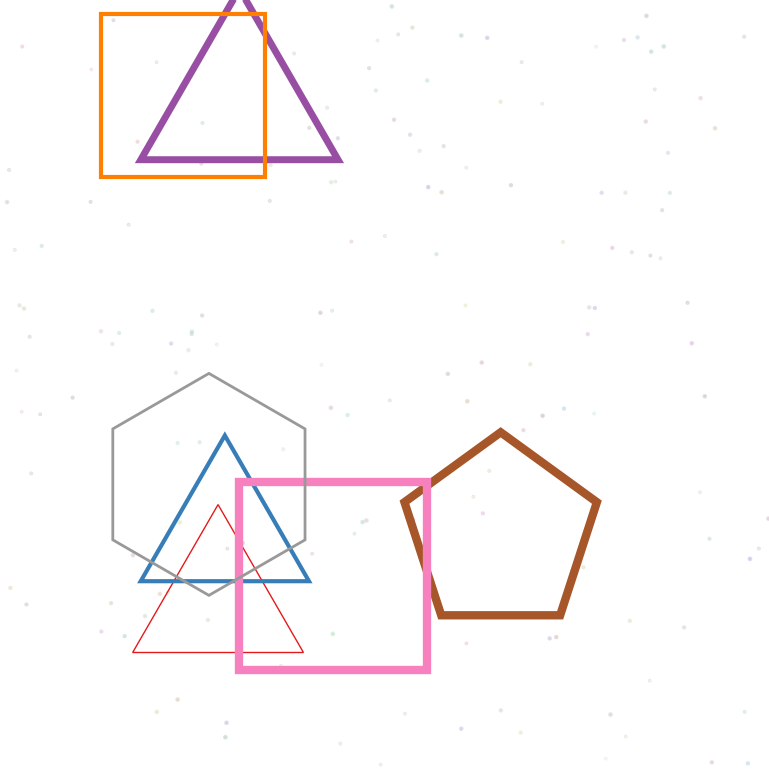[{"shape": "triangle", "thickness": 0.5, "radius": 0.64, "center": [0.283, 0.217]}, {"shape": "triangle", "thickness": 1.5, "radius": 0.63, "center": [0.292, 0.308]}, {"shape": "triangle", "thickness": 2.5, "radius": 0.74, "center": [0.311, 0.867]}, {"shape": "square", "thickness": 1.5, "radius": 0.53, "center": [0.238, 0.876]}, {"shape": "pentagon", "thickness": 3, "radius": 0.66, "center": [0.65, 0.307]}, {"shape": "square", "thickness": 3, "radius": 0.61, "center": [0.432, 0.252]}, {"shape": "hexagon", "thickness": 1, "radius": 0.72, "center": [0.271, 0.371]}]